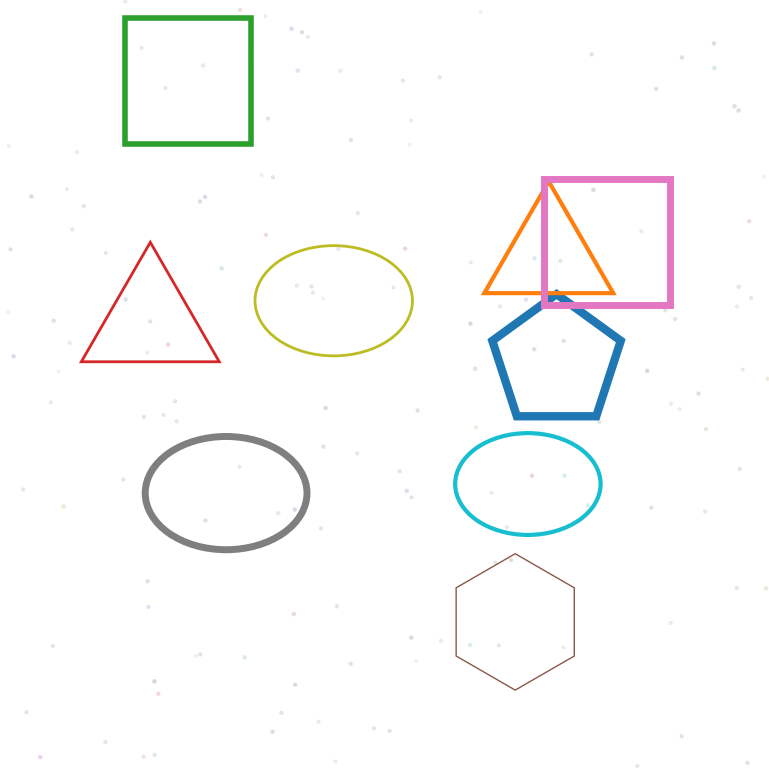[{"shape": "pentagon", "thickness": 3, "radius": 0.44, "center": [0.723, 0.53]}, {"shape": "triangle", "thickness": 1.5, "radius": 0.48, "center": [0.713, 0.668]}, {"shape": "square", "thickness": 2, "radius": 0.41, "center": [0.245, 0.895]}, {"shape": "triangle", "thickness": 1, "radius": 0.52, "center": [0.195, 0.582]}, {"shape": "hexagon", "thickness": 0.5, "radius": 0.44, "center": [0.669, 0.192]}, {"shape": "square", "thickness": 2.5, "radius": 0.41, "center": [0.789, 0.686]}, {"shape": "oval", "thickness": 2.5, "radius": 0.53, "center": [0.294, 0.36]}, {"shape": "oval", "thickness": 1, "radius": 0.51, "center": [0.433, 0.609]}, {"shape": "oval", "thickness": 1.5, "radius": 0.47, "center": [0.686, 0.371]}]